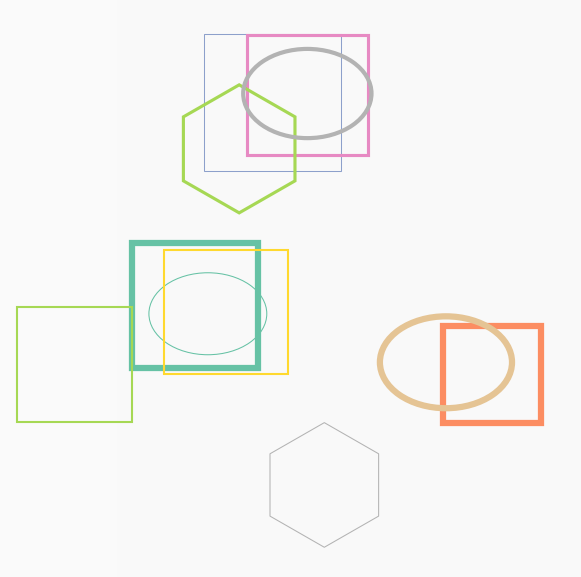[{"shape": "oval", "thickness": 0.5, "radius": 0.51, "center": [0.358, 0.456]}, {"shape": "square", "thickness": 3, "radius": 0.54, "center": [0.335, 0.469]}, {"shape": "square", "thickness": 3, "radius": 0.42, "center": [0.847, 0.351]}, {"shape": "square", "thickness": 0.5, "radius": 0.59, "center": [0.469, 0.822]}, {"shape": "square", "thickness": 1.5, "radius": 0.52, "center": [0.529, 0.835]}, {"shape": "hexagon", "thickness": 1.5, "radius": 0.55, "center": [0.412, 0.741]}, {"shape": "square", "thickness": 1, "radius": 0.49, "center": [0.128, 0.368]}, {"shape": "square", "thickness": 1, "radius": 0.53, "center": [0.389, 0.459]}, {"shape": "oval", "thickness": 3, "radius": 0.57, "center": [0.767, 0.372]}, {"shape": "hexagon", "thickness": 0.5, "radius": 0.54, "center": [0.558, 0.159]}, {"shape": "oval", "thickness": 2, "radius": 0.55, "center": [0.529, 0.837]}]